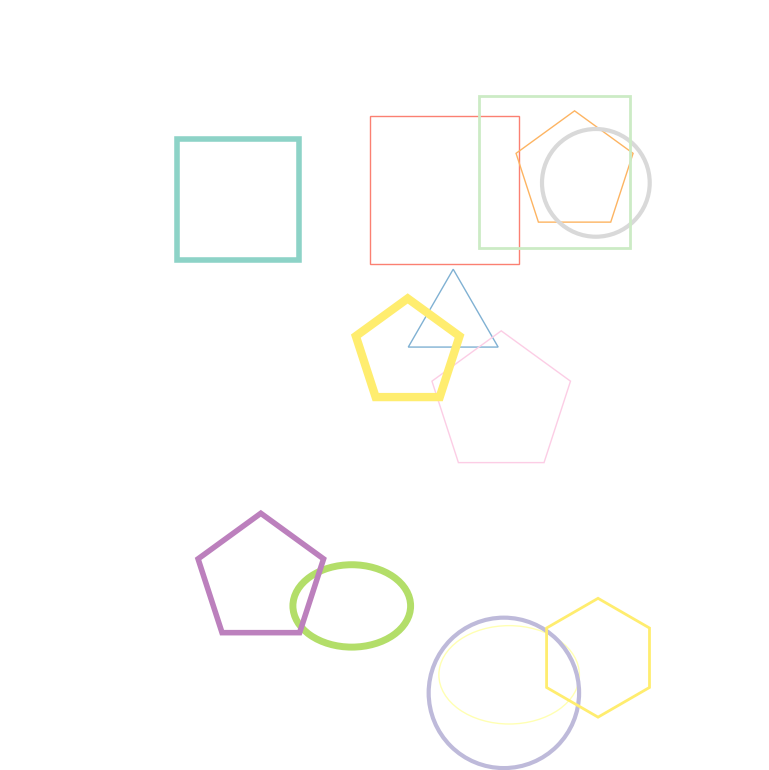[{"shape": "square", "thickness": 2, "radius": 0.39, "center": [0.309, 0.741]}, {"shape": "oval", "thickness": 0.5, "radius": 0.46, "center": [0.661, 0.124]}, {"shape": "circle", "thickness": 1.5, "radius": 0.49, "center": [0.654, 0.1]}, {"shape": "square", "thickness": 0.5, "radius": 0.48, "center": [0.577, 0.753]}, {"shape": "triangle", "thickness": 0.5, "radius": 0.34, "center": [0.589, 0.583]}, {"shape": "pentagon", "thickness": 0.5, "radius": 0.4, "center": [0.746, 0.776]}, {"shape": "oval", "thickness": 2.5, "radius": 0.38, "center": [0.457, 0.213]}, {"shape": "pentagon", "thickness": 0.5, "radius": 0.47, "center": [0.651, 0.476]}, {"shape": "circle", "thickness": 1.5, "radius": 0.35, "center": [0.774, 0.763]}, {"shape": "pentagon", "thickness": 2, "radius": 0.43, "center": [0.339, 0.248]}, {"shape": "square", "thickness": 1, "radius": 0.49, "center": [0.72, 0.777]}, {"shape": "hexagon", "thickness": 1, "radius": 0.39, "center": [0.777, 0.146]}, {"shape": "pentagon", "thickness": 3, "radius": 0.35, "center": [0.529, 0.542]}]